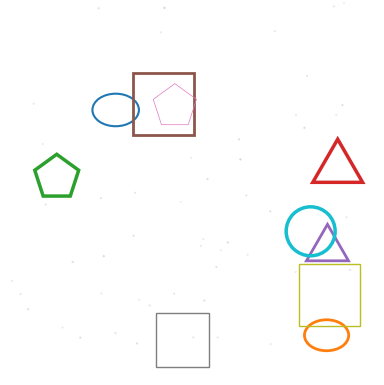[{"shape": "oval", "thickness": 1.5, "radius": 0.3, "center": [0.3, 0.714]}, {"shape": "oval", "thickness": 2, "radius": 0.29, "center": [0.848, 0.129]}, {"shape": "pentagon", "thickness": 2.5, "radius": 0.3, "center": [0.147, 0.539]}, {"shape": "triangle", "thickness": 2.5, "radius": 0.37, "center": [0.877, 0.564]}, {"shape": "triangle", "thickness": 2, "radius": 0.32, "center": [0.851, 0.354]}, {"shape": "square", "thickness": 2, "radius": 0.4, "center": [0.425, 0.73]}, {"shape": "pentagon", "thickness": 0.5, "radius": 0.3, "center": [0.454, 0.724]}, {"shape": "square", "thickness": 1, "radius": 0.35, "center": [0.474, 0.117]}, {"shape": "square", "thickness": 1, "radius": 0.4, "center": [0.856, 0.234]}, {"shape": "circle", "thickness": 2.5, "radius": 0.32, "center": [0.807, 0.399]}]